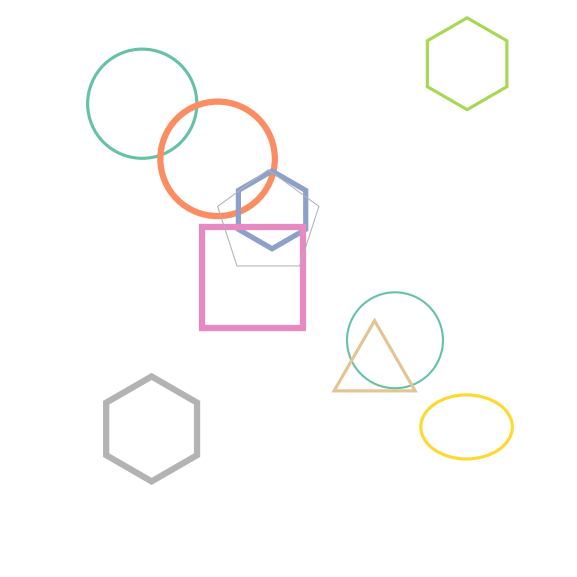[{"shape": "circle", "thickness": 1.5, "radius": 0.47, "center": [0.246, 0.82]}, {"shape": "circle", "thickness": 1, "radius": 0.42, "center": [0.684, 0.41]}, {"shape": "circle", "thickness": 3, "radius": 0.5, "center": [0.377, 0.724]}, {"shape": "hexagon", "thickness": 2.5, "radius": 0.34, "center": [0.471, 0.636]}, {"shape": "square", "thickness": 3, "radius": 0.44, "center": [0.437, 0.518]}, {"shape": "hexagon", "thickness": 1.5, "radius": 0.4, "center": [0.809, 0.889]}, {"shape": "oval", "thickness": 1.5, "radius": 0.4, "center": [0.808, 0.26]}, {"shape": "triangle", "thickness": 1.5, "radius": 0.41, "center": [0.649, 0.363]}, {"shape": "pentagon", "thickness": 0.5, "radius": 0.46, "center": [0.465, 0.613]}, {"shape": "hexagon", "thickness": 3, "radius": 0.45, "center": [0.263, 0.256]}]